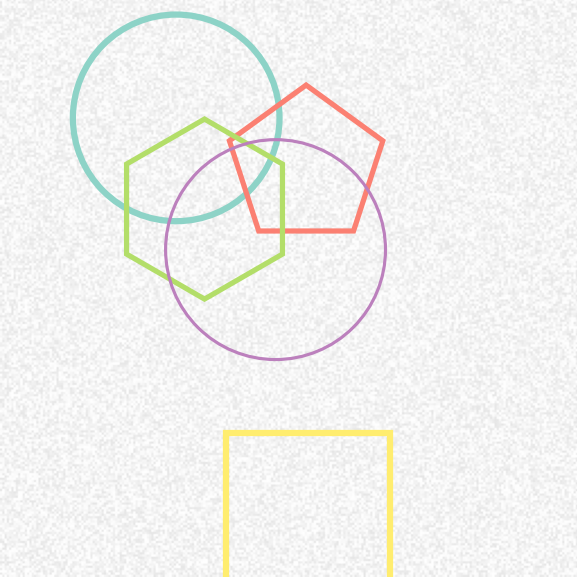[{"shape": "circle", "thickness": 3, "radius": 0.89, "center": [0.305, 0.795]}, {"shape": "pentagon", "thickness": 2.5, "radius": 0.7, "center": [0.53, 0.712]}, {"shape": "hexagon", "thickness": 2.5, "radius": 0.78, "center": [0.354, 0.637]}, {"shape": "circle", "thickness": 1.5, "radius": 0.95, "center": [0.477, 0.567]}, {"shape": "square", "thickness": 3, "radius": 0.71, "center": [0.533, 0.106]}]